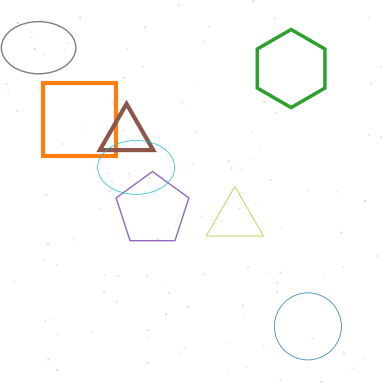[{"shape": "circle", "thickness": 0.5, "radius": 0.44, "center": [0.8, 0.152]}, {"shape": "square", "thickness": 3, "radius": 0.48, "center": [0.206, 0.689]}, {"shape": "hexagon", "thickness": 2.5, "radius": 0.51, "center": [0.756, 0.822]}, {"shape": "pentagon", "thickness": 1, "radius": 0.5, "center": [0.396, 0.455]}, {"shape": "triangle", "thickness": 3, "radius": 0.4, "center": [0.329, 0.65]}, {"shape": "oval", "thickness": 1, "radius": 0.48, "center": [0.1, 0.876]}, {"shape": "triangle", "thickness": 0.5, "radius": 0.43, "center": [0.61, 0.43]}, {"shape": "oval", "thickness": 0.5, "radius": 0.5, "center": [0.354, 0.565]}]